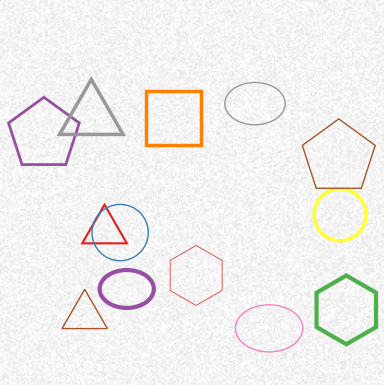[{"shape": "triangle", "thickness": 1.5, "radius": 0.33, "center": [0.271, 0.401]}, {"shape": "hexagon", "thickness": 0.5, "radius": 0.39, "center": [0.509, 0.285]}, {"shape": "circle", "thickness": 1, "radius": 0.37, "center": [0.312, 0.396]}, {"shape": "hexagon", "thickness": 3, "radius": 0.45, "center": [0.9, 0.195]}, {"shape": "oval", "thickness": 3, "radius": 0.35, "center": [0.329, 0.249]}, {"shape": "pentagon", "thickness": 2, "radius": 0.48, "center": [0.114, 0.651]}, {"shape": "square", "thickness": 2.5, "radius": 0.36, "center": [0.45, 0.693]}, {"shape": "circle", "thickness": 2.5, "radius": 0.34, "center": [0.883, 0.442]}, {"shape": "triangle", "thickness": 1, "radius": 0.34, "center": [0.22, 0.18]}, {"shape": "pentagon", "thickness": 1, "radius": 0.5, "center": [0.88, 0.592]}, {"shape": "oval", "thickness": 1, "radius": 0.44, "center": [0.699, 0.147]}, {"shape": "triangle", "thickness": 2.5, "radius": 0.48, "center": [0.237, 0.699]}, {"shape": "oval", "thickness": 1, "radius": 0.39, "center": [0.662, 0.731]}]